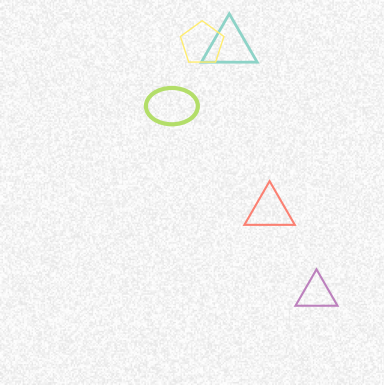[{"shape": "triangle", "thickness": 2, "radius": 0.42, "center": [0.596, 0.88]}, {"shape": "triangle", "thickness": 1.5, "radius": 0.38, "center": [0.7, 0.454]}, {"shape": "oval", "thickness": 3, "radius": 0.34, "center": [0.446, 0.724]}, {"shape": "triangle", "thickness": 1.5, "radius": 0.31, "center": [0.822, 0.237]}, {"shape": "pentagon", "thickness": 1, "radius": 0.3, "center": [0.525, 0.887]}]